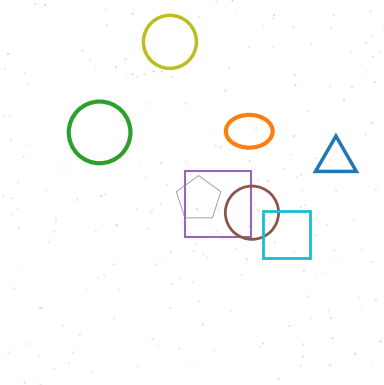[{"shape": "triangle", "thickness": 2.5, "radius": 0.31, "center": [0.873, 0.585]}, {"shape": "oval", "thickness": 3, "radius": 0.3, "center": [0.647, 0.659]}, {"shape": "circle", "thickness": 3, "radius": 0.4, "center": [0.259, 0.656]}, {"shape": "square", "thickness": 1.5, "radius": 0.43, "center": [0.567, 0.47]}, {"shape": "circle", "thickness": 2, "radius": 0.35, "center": [0.654, 0.448]}, {"shape": "pentagon", "thickness": 0.5, "radius": 0.3, "center": [0.516, 0.483]}, {"shape": "circle", "thickness": 2.5, "radius": 0.34, "center": [0.441, 0.891]}, {"shape": "square", "thickness": 2, "radius": 0.3, "center": [0.744, 0.391]}]